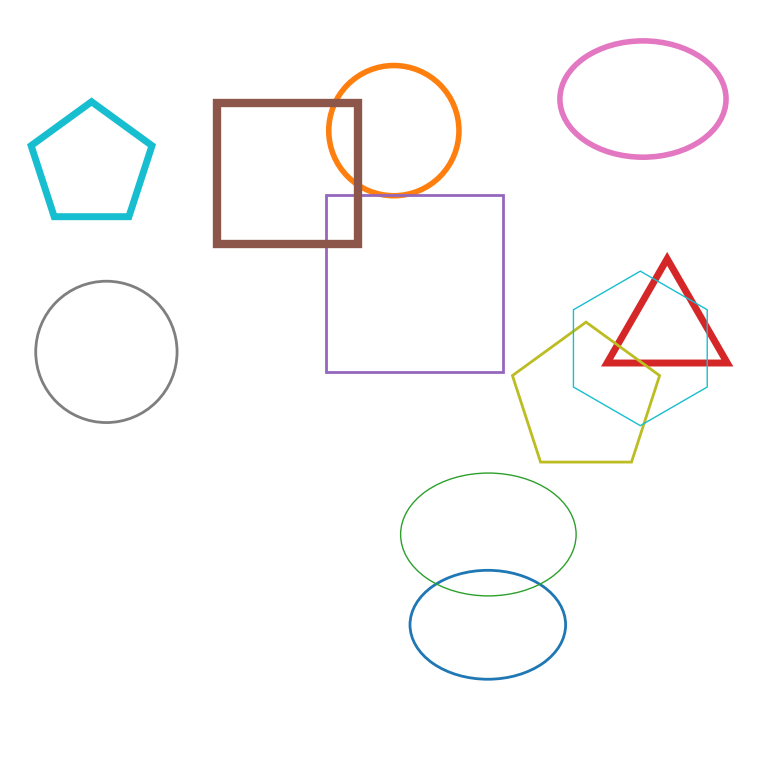[{"shape": "oval", "thickness": 1, "radius": 0.51, "center": [0.634, 0.189]}, {"shape": "circle", "thickness": 2, "radius": 0.42, "center": [0.511, 0.83]}, {"shape": "oval", "thickness": 0.5, "radius": 0.57, "center": [0.634, 0.306]}, {"shape": "triangle", "thickness": 2.5, "radius": 0.45, "center": [0.866, 0.574]}, {"shape": "square", "thickness": 1, "radius": 0.57, "center": [0.539, 0.632]}, {"shape": "square", "thickness": 3, "radius": 0.46, "center": [0.374, 0.775]}, {"shape": "oval", "thickness": 2, "radius": 0.54, "center": [0.835, 0.871]}, {"shape": "circle", "thickness": 1, "radius": 0.46, "center": [0.138, 0.543]}, {"shape": "pentagon", "thickness": 1, "radius": 0.5, "center": [0.761, 0.481]}, {"shape": "pentagon", "thickness": 2.5, "radius": 0.41, "center": [0.119, 0.785]}, {"shape": "hexagon", "thickness": 0.5, "radius": 0.5, "center": [0.832, 0.548]}]